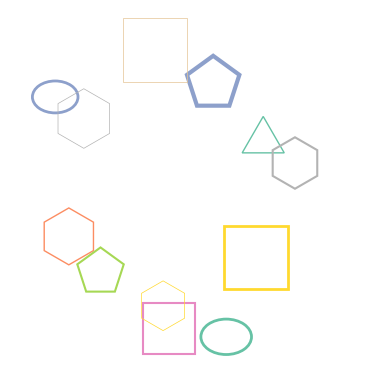[{"shape": "oval", "thickness": 2, "radius": 0.33, "center": [0.588, 0.125]}, {"shape": "triangle", "thickness": 1, "radius": 0.32, "center": [0.684, 0.634]}, {"shape": "hexagon", "thickness": 1, "radius": 0.37, "center": [0.179, 0.386]}, {"shape": "pentagon", "thickness": 3, "radius": 0.36, "center": [0.554, 0.783]}, {"shape": "oval", "thickness": 2, "radius": 0.3, "center": [0.143, 0.748]}, {"shape": "square", "thickness": 1.5, "radius": 0.33, "center": [0.439, 0.147]}, {"shape": "pentagon", "thickness": 1.5, "radius": 0.32, "center": [0.261, 0.294]}, {"shape": "hexagon", "thickness": 0.5, "radius": 0.32, "center": [0.424, 0.206]}, {"shape": "square", "thickness": 2, "radius": 0.41, "center": [0.664, 0.331]}, {"shape": "square", "thickness": 0.5, "radius": 0.42, "center": [0.403, 0.87]}, {"shape": "hexagon", "thickness": 1.5, "radius": 0.33, "center": [0.766, 0.577]}, {"shape": "hexagon", "thickness": 0.5, "radius": 0.39, "center": [0.218, 0.692]}]